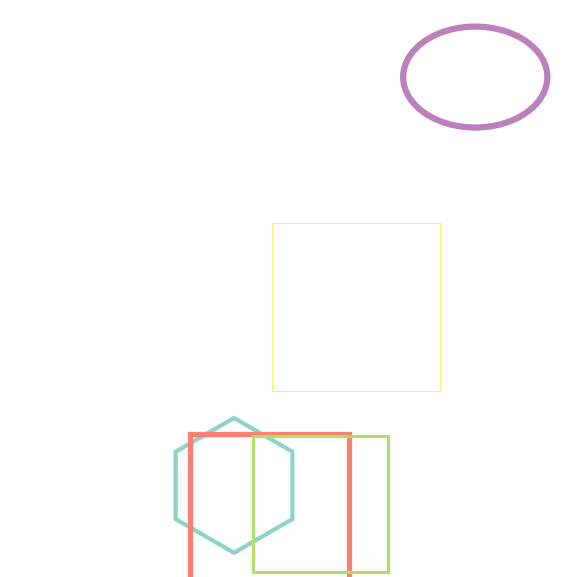[{"shape": "hexagon", "thickness": 2, "radius": 0.58, "center": [0.405, 0.159]}, {"shape": "square", "thickness": 2.5, "radius": 0.69, "center": [0.467, 0.11]}, {"shape": "square", "thickness": 1.5, "radius": 0.59, "center": [0.555, 0.126]}, {"shape": "oval", "thickness": 3, "radius": 0.62, "center": [0.823, 0.866]}, {"shape": "square", "thickness": 0.5, "radius": 0.73, "center": [0.616, 0.468]}]